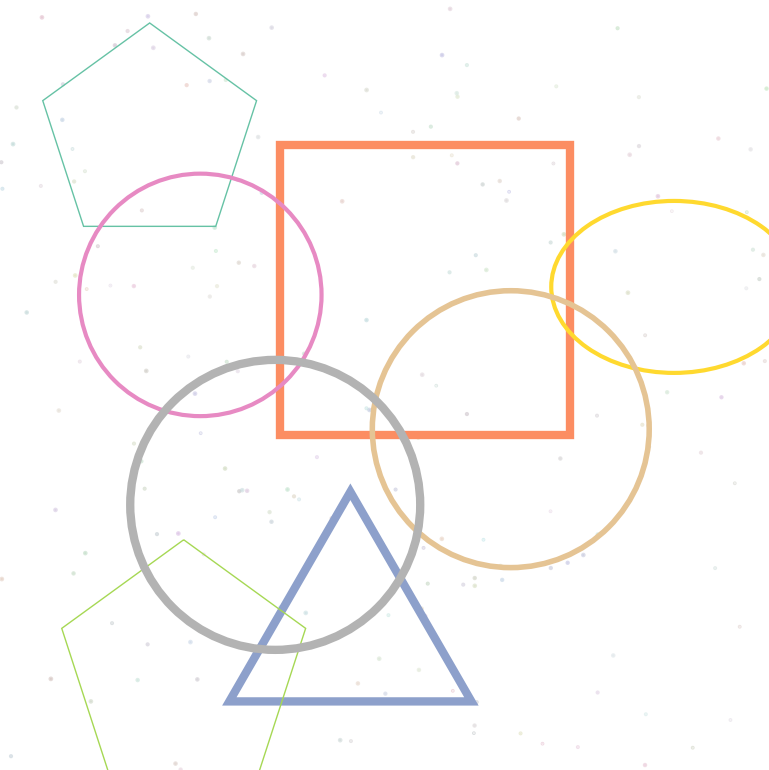[{"shape": "pentagon", "thickness": 0.5, "radius": 0.73, "center": [0.194, 0.824]}, {"shape": "square", "thickness": 3, "radius": 0.94, "center": [0.552, 0.623]}, {"shape": "triangle", "thickness": 3, "radius": 0.91, "center": [0.455, 0.18]}, {"shape": "circle", "thickness": 1.5, "radius": 0.79, "center": [0.26, 0.617]}, {"shape": "pentagon", "thickness": 0.5, "radius": 0.83, "center": [0.239, 0.132]}, {"shape": "oval", "thickness": 1.5, "radius": 0.8, "center": [0.875, 0.627]}, {"shape": "circle", "thickness": 2, "radius": 0.9, "center": [0.663, 0.443]}, {"shape": "circle", "thickness": 3, "radius": 0.94, "center": [0.357, 0.344]}]